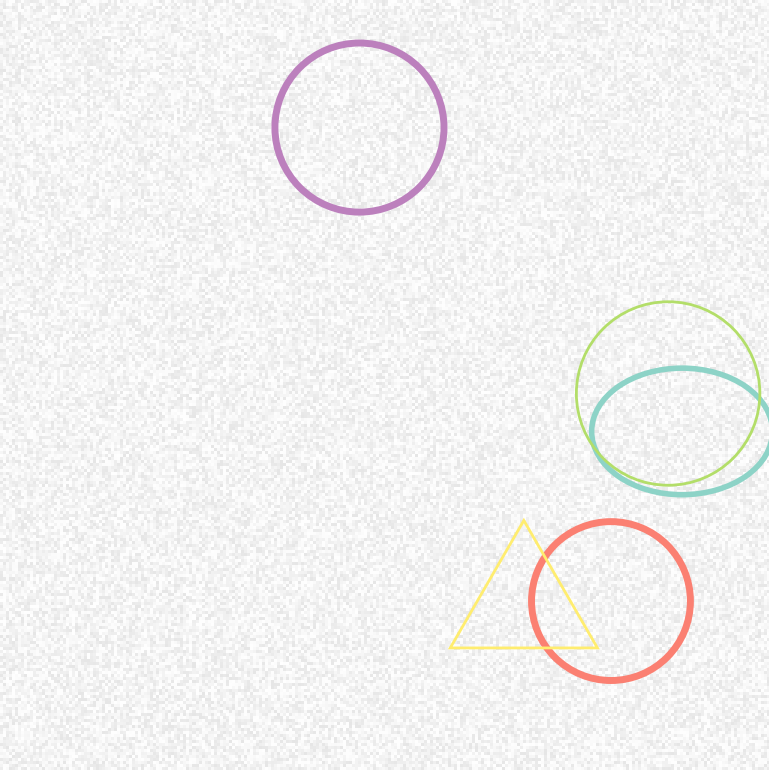[{"shape": "oval", "thickness": 2, "radius": 0.59, "center": [0.886, 0.44]}, {"shape": "circle", "thickness": 2.5, "radius": 0.52, "center": [0.793, 0.219]}, {"shape": "circle", "thickness": 1, "radius": 0.6, "center": [0.868, 0.489]}, {"shape": "circle", "thickness": 2.5, "radius": 0.55, "center": [0.467, 0.834]}, {"shape": "triangle", "thickness": 1, "radius": 0.55, "center": [0.68, 0.214]}]